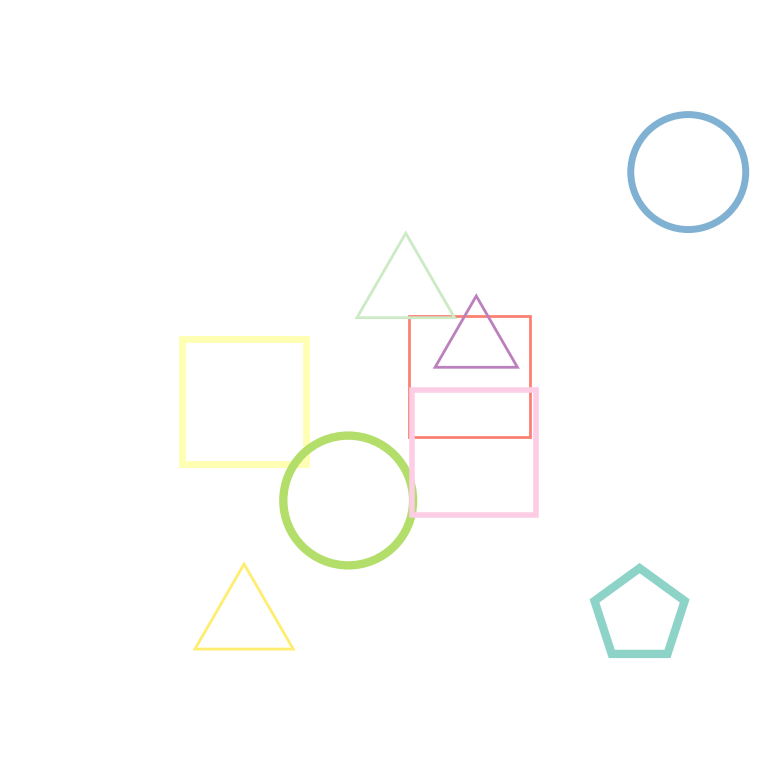[{"shape": "pentagon", "thickness": 3, "radius": 0.31, "center": [0.831, 0.201]}, {"shape": "square", "thickness": 2.5, "radius": 0.4, "center": [0.317, 0.479]}, {"shape": "square", "thickness": 1, "radius": 0.39, "center": [0.61, 0.512]}, {"shape": "circle", "thickness": 2.5, "radius": 0.37, "center": [0.894, 0.777]}, {"shape": "circle", "thickness": 3, "radius": 0.42, "center": [0.452, 0.35]}, {"shape": "square", "thickness": 2, "radius": 0.4, "center": [0.616, 0.412]}, {"shape": "triangle", "thickness": 1, "radius": 0.31, "center": [0.619, 0.554]}, {"shape": "triangle", "thickness": 1, "radius": 0.37, "center": [0.527, 0.624]}, {"shape": "triangle", "thickness": 1, "radius": 0.37, "center": [0.317, 0.194]}]